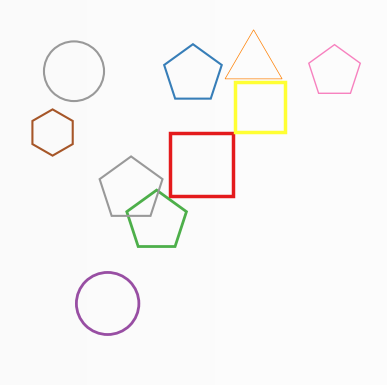[{"shape": "square", "thickness": 2.5, "radius": 0.41, "center": [0.521, 0.572]}, {"shape": "pentagon", "thickness": 1.5, "radius": 0.39, "center": [0.498, 0.807]}, {"shape": "pentagon", "thickness": 2, "radius": 0.4, "center": [0.404, 0.425]}, {"shape": "circle", "thickness": 2, "radius": 0.4, "center": [0.278, 0.212]}, {"shape": "triangle", "thickness": 0.5, "radius": 0.43, "center": [0.654, 0.838]}, {"shape": "square", "thickness": 2.5, "radius": 0.32, "center": [0.67, 0.723]}, {"shape": "hexagon", "thickness": 1.5, "radius": 0.3, "center": [0.136, 0.656]}, {"shape": "pentagon", "thickness": 1, "radius": 0.35, "center": [0.863, 0.814]}, {"shape": "circle", "thickness": 1.5, "radius": 0.39, "center": [0.191, 0.815]}, {"shape": "pentagon", "thickness": 1.5, "radius": 0.43, "center": [0.338, 0.508]}]